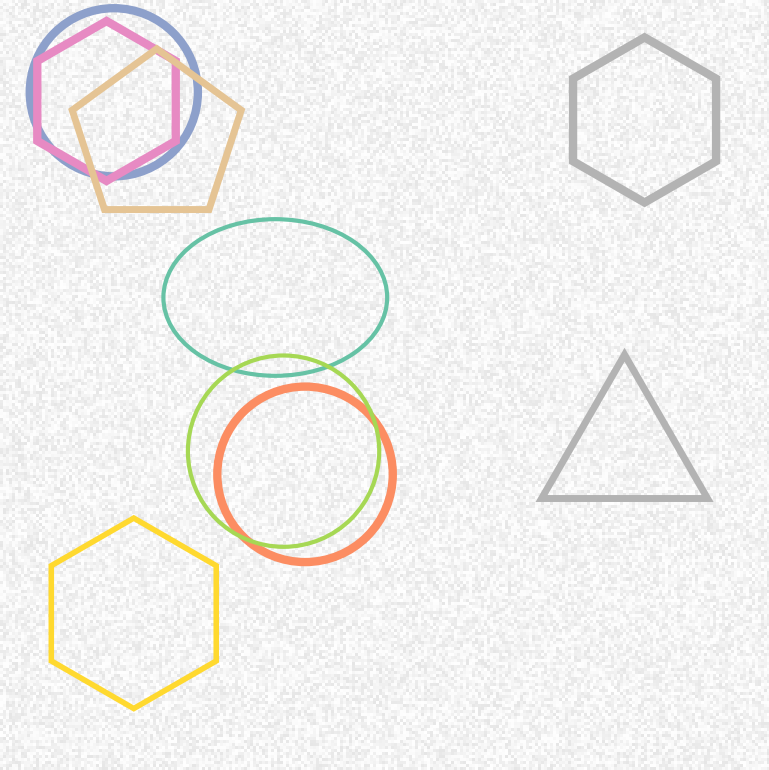[{"shape": "oval", "thickness": 1.5, "radius": 0.73, "center": [0.358, 0.614]}, {"shape": "circle", "thickness": 3, "radius": 0.57, "center": [0.396, 0.384]}, {"shape": "circle", "thickness": 3, "radius": 0.55, "center": [0.148, 0.88]}, {"shape": "hexagon", "thickness": 3, "radius": 0.52, "center": [0.138, 0.869]}, {"shape": "circle", "thickness": 1.5, "radius": 0.62, "center": [0.368, 0.414]}, {"shape": "hexagon", "thickness": 2, "radius": 0.62, "center": [0.174, 0.203]}, {"shape": "pentagon", "thickness": 2.5, "radius": 0.58, "center": [0.204, 0.821]}, {"shape": "hexagon", "thickness": 3, "radius": 0.54, "center": [0.837, 0.844]}, {"shape": "triangle", "thickness": 2.5, "radius": 0.62, "center": [0.811, 0.415]}]